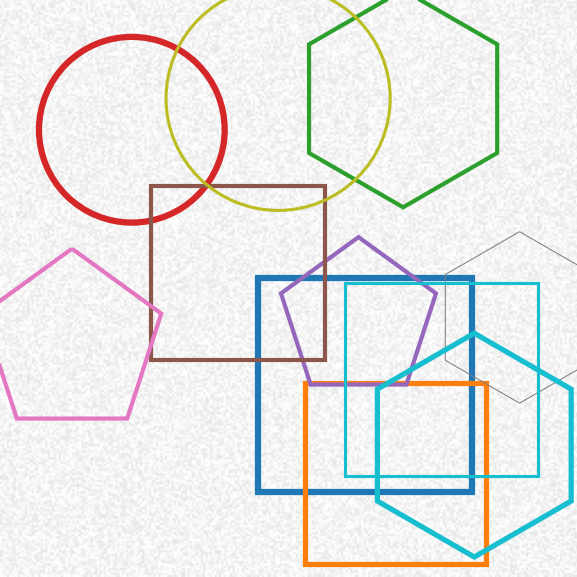[{"shape": "square", "thickness": 3, "radius": 0.93, "center": [0.632, 0.332]}, {"shape": "square", "thickness": 2.5, "radius": 0.78, "center": [0.685, 0.179]}, {"shape": "hexagon", "thickness": 2, "radius": 0.94, "center": [0.698, 0.828]}, {"shape": "circle", "thickness": 3, "radius": 0.8, "center": [0.228, 0.774]}, {"shape": "pentagon", "thickness": 2, "radius": 0.71, "center": [0.621, 0.447]}, {"shape": "square", "thickness": 2, "radius": 0.75, "center": [0.412, 0.526]}, {"shape": "pentagon", "thickness": 2, "radius": 0.81, "center": [0.125, 0.406]}, {"shape": "hexagon", "thickness": 0.5, "radius": 0.74, "center": [0.9, 0.45]}, {"shape": "circle", "thickness": 1.5, "radius": 0.97, "center": [0.482, 0.829]}, {"shape": "square", "thickness": 1.5, "radius": 0.84, "center": [0.764, 0.342]}, {"shape": "hexagon", "thickness": 2.5, "radius": 0.97, "center": [0.821, 0.228]}]